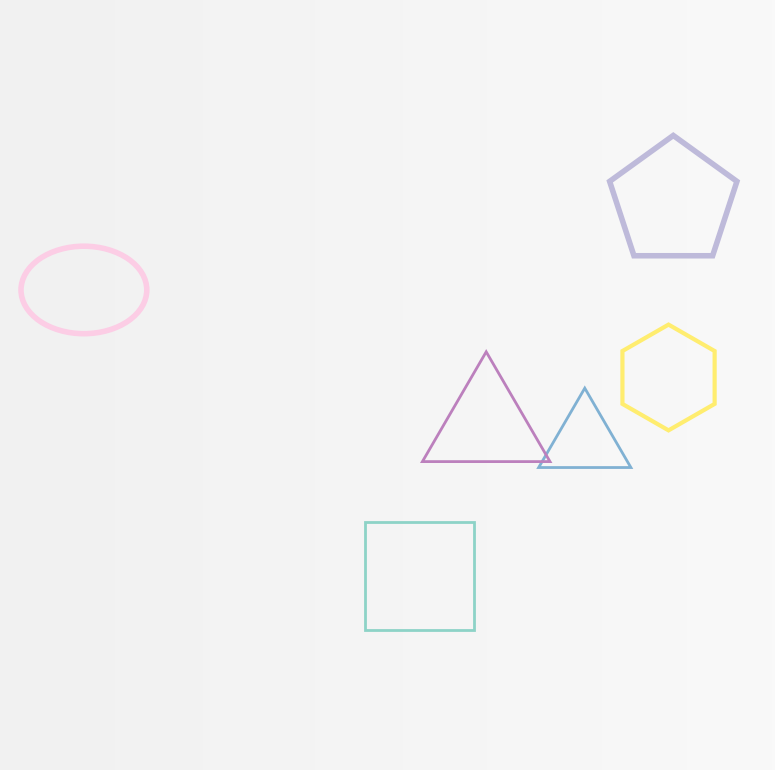[{"shape": "square", "thickness": 1, "radius": 0.35, "center": [0.541, 0.252]}, {"shape": "pentagon", "thickness": 2, "radius": 0.43, "center": [0.869, 0.738]}, {"shape": "triangle", "thickness": 1, "radius": 0.34, "center": [0.755, 0.427]}, {"shape": "oval", "thickness": 2, "radius": 0.41, "center": [0.108, 0.623]}, {"shape": "triangle", "thickness": 1, "radius": 0.48, "center": [0.627, 0.448]}, {"shape": "hexagon", "thickness": 1.5, "radius": 0.34, "center": [0.863, 0.51]}]